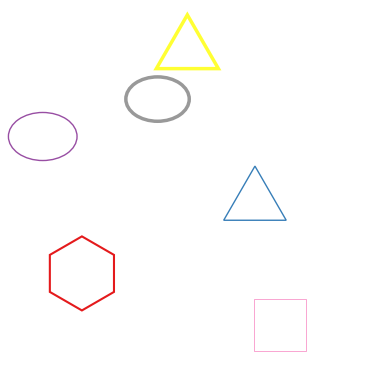[{"shape": "hexagon", "thickness": 1.5, "radius": 0.48, "center": [0.213, 0.29]}, {"shape": "triangle", "thickness": 1, "radius": 0.47, "center": [0.662, 0.475]}, {"shape": "oval", "thickness": 1, "radius": 0.45, "center": [0.111, 0.645]}, {"shape": "triangle", "thickness": 2.5, "radius": 0.47, "center": [0.487, 0.868]}, {"shape": "square", "thickness": 0.5, "radius": 0.34, "center": [0.727, 0.156]}, {"shape": "oval", "thickness": 2.5, "radius": 0.41, "center": [0.409, 0.743]}]